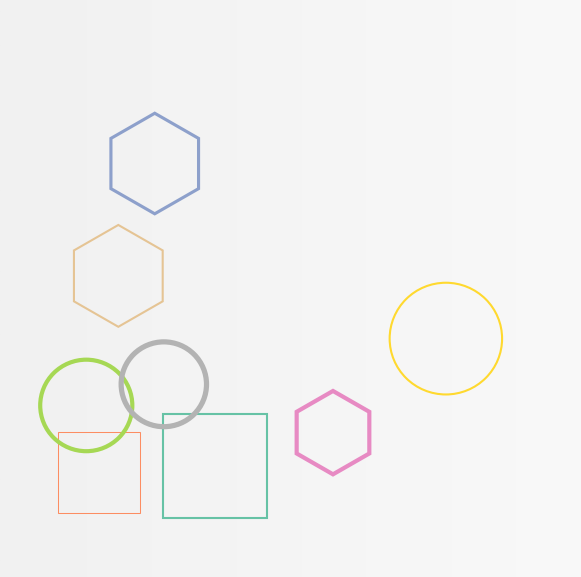[{"shape": "square", "thickness": 1, "radius": 0.45, "center": [0.37, 0.192]}, {"shape": "square", "thickness": 0.5, "radius": 0.35, "center": [0.17, 0.181]}, {"shape": "hexagon", "thickness": 1.5, "radius": 0.44, "center": [0.266, 0.716]}, {"shape": "hexagon", "thickness": 2, "radius": 0.36, "center": [0.573, 0.25]}, {"shape": "circle", "thickness": 2, "radius": 0.4, "center": [0.148, 0.297]}, {"shape": "circle", "thickness": 1, "radius": 0.48, "center": [0.767, 0.413]}, {"shape": "hexagon", "thickness": 1, "radius": 0.44, "center": [0.204, 0.521]}, {"shape": "circle", "thickness": 2.5, "radius": 0.37, "center": [0.282, 0.334]}]